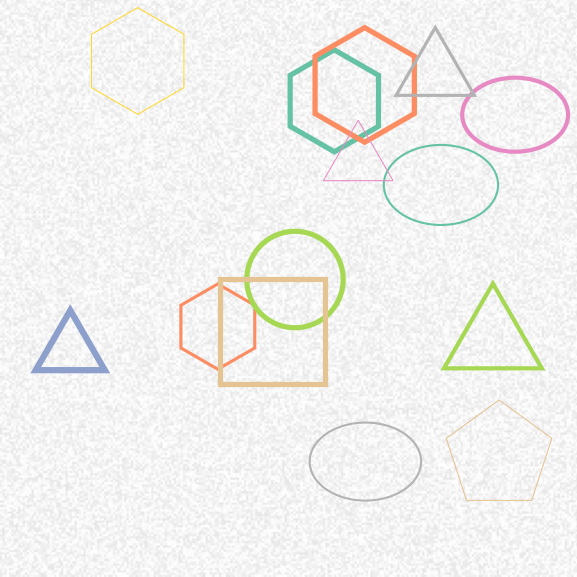[{"shape": "hexagon", "thickness": 2.5, "radius": 0.44, "center": [0.579, 0.825]}, {"shape": "oval", "thickness": 1, "radius": 0.49, "center": [0.764, 0.679]}, {"shape": "hexagon", "thickness": 1.5, "radius": 0.37, "center": [0.377, 0.434]}, {"shape": "hexagon", "thickness": 2.5, "radius": 0.5, "center": [0.632, 0.852]}, {"shape": "triangle", "thickness": 3, "radius": 0.35, "center": [0.122, 0.393]}, {"shape": "oval", "thickness": 2, "radius": 0.46, "center": [0.892, 0.801]}, {"shape": "triangle", "thickness": 0.5, "radius": 0.35, "center": [0.62, 0.721]}, {"shape": "circle", "thickness": 2.5, "radius": 0.42, "center": [0.511, 0.515]}, {"shape": "triangle", "thickness": 2, "radius": 0.49, "center": [0.854, 0.41]}, {"shape": "hexagon", "thickness": 0.5, "radius": 0.46, "center": [0.238, 0.894]}, {"shape": "square", "thickness": 2.5, "radius": 0.45, "center": [0.472, 0.426]}, {"shape": "pentagon", "thickness": 0.5, "radius": 0.48, "center": [0.864, 0.21]}, {"shape": "oval", "thickness": 1, "radius": 0.48, "center": [0.633, 0.2]}, {"shape": "triangle", "thickness": 1.5, "radius": 0.39, "center": [0.754, 0.873]}]